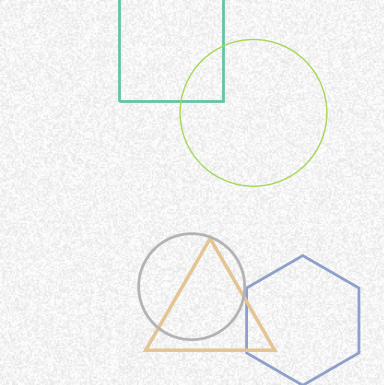[{"shape": "square", "thickness": 2, "radius": 0.68, "center": [0.445, 0.873]}, {"shape": "hexagon", "thickness": 2, "radius": 0.84, "center": [0.786, 0.168]}, {"shape": "circle", "thickness": 1, "radius": 0.95, "center": [0.658, 0.707]}, {"shape": "triangle", "thickness": 2.5, "radius": 0.97, "center": [0.546, 0.187]}, {"shape": "circle", "thickness": 2, "radius": 0.69, "center": [0.498, 0.255]}]